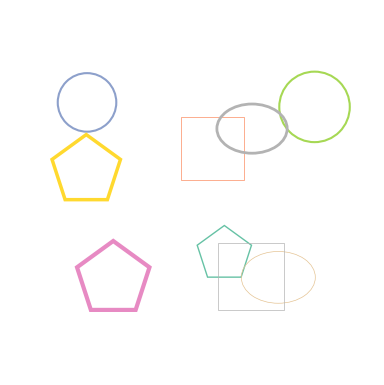[{"shape": "pentagon", "thickness": 1, "radius": 0.37, "center": [0.583, 0.34]}, {"shape": "square", "thickness": 0.5, "radius": 0.41, "center": [0.551, 0.613]}, {"shape": "circle", "thickness": 1.5, "radius": 0.38, "center": [0.226, 0.734]}, {"shape": "pentagon", "thickness": 3, "radius": 0.49, "center": [0.294, 0.275]}, {"shape": "circle", "thickness": 1.5, "radius": 0.46, "center": [0.817, 0.722]}, {"shape": "pentagon", "thickness": 2.5, "radius": 0.47, "center": [0.224, 0.557]}, {"shape": "oval", "thickness": 0.5, "radius": 0.48, "center": [0.723, 0.28]}, {"shape": "oval", "thickness": 2, "radius": 0.46, "center": [0.655, 0.666]}, {"shape": "square", "thickness": 0.5, "radius": 0.43, "center": [0.652, 0.282]}]